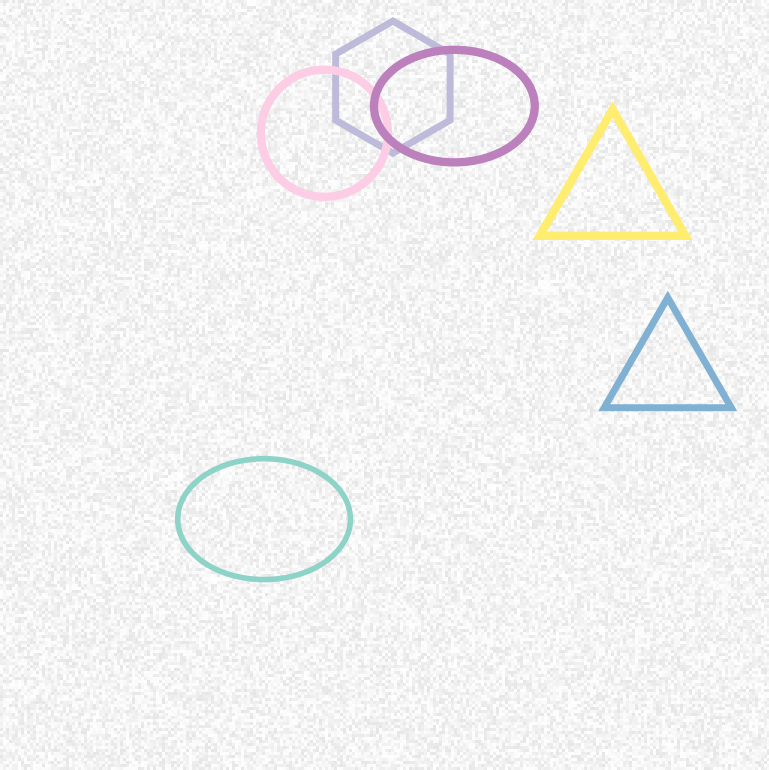[{"shape": "oval", "thickness": 2, "radius": 0.56, "center": [0.343, 0.326]}, {"shape": "hexagon", "thickness": 2.5, "radius": 0.43, "center": [0.51, 0.887]}, {"shape": "triangle", "thickness": 2.5, "radius": 0.48, "center": [0.867, 0.518]}, {"shape": "circle", "thickness": 3, "radius": 0.41, "center": [0.421, 0.827]}, {"shape": "oval", "thickness": 3, "radius": 0.52, "center": [0.59, 0.862]}, {"shape": "triangle", "thickness": 3, "radius": 0.55, "center": [0.796, 0.748]}]